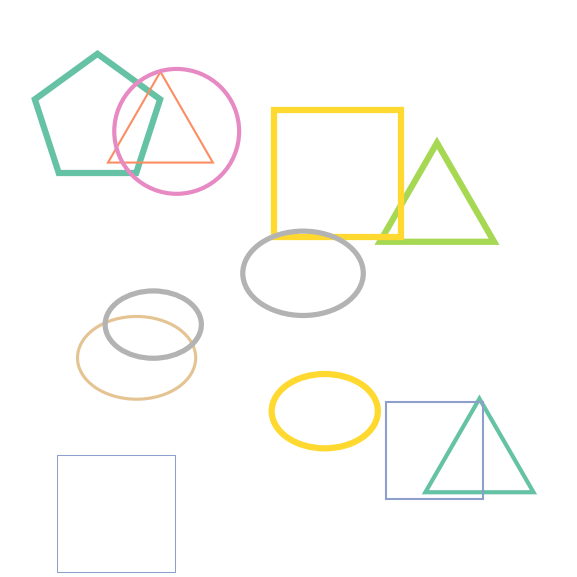[{"shape": "triangle", "thickness": 2, "radius": 0.54, "center": [0.83, 0.201]}, {"shape": "pentagon", "thickness": 3, "radius": 0.57, "center": [0.169, 0.792]}, {"shape": "triangle", "thickness": 1, "radius": 0.52, "center": [0.278, 0.77]}, {"shape": "square", "thickness": 0.5, "radius": 0.51, "center": [0.201, 0.11]}, {"shape": "square", "thickness": 1, "radius": 0.42, "center": [0.752, 0.219]}, {"shape": "circle", "thickness": 2, "radius": 0.54, "center": [0.306, 0.772]}, {"shape": "triangle", "thickness": 3, "radius": 0.57, "center": [0.757, 0.638]}, {"shape": "oval", "thickness": 3, "radius": 0.46, "center": [0.562, 0.287]}, {"shape": "square", "thickness": 3, "radius": 0.55, "center": [0.585, 0.699]}, {"shape": "oval", "thickness": 1.5, "radius": 0.51, "center": [0.237, 0.379]}, {"shape": "oval", "thickness": 2.5, "radius": 0.42, "center": [0.265, 0.437]}, {"shape": "oval", "thickness": 2.5, "radius": 0.52, "center": [0.525, 0.526]}]